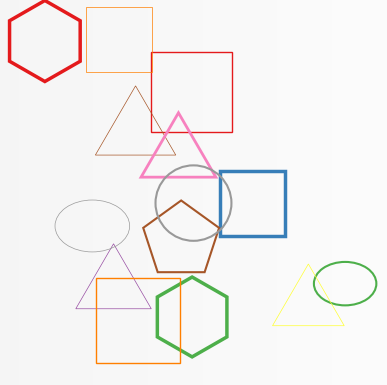[{"shape": "square", "thickness": 1, "radius": 0.52, "center": [0.494, 0.761]}, {"shape": "hexagon", "thickness": 2.5, "radius": 0.53, "center": [0.116, 0.894]}, {"shape": "square", "thickness": 2.5, "radius": 0.42, "center": [0.651, 0.472]}, {"shape": "hexagon", "thickness": 2.5, "radius": 0.52, "center": [0.496, 0.177]}, {"shape": "oval", "thickness": 1.5, "radius": 0.4, "center": [0.891, 0.263]}, {"shape": "triangle", "thickness": 0.5, "radius": 0.56, "center": [0.293, 0.254]}, {"shape": "square", "thickness": 1, "radius": 0.55, "center": [0.356, 0.167]}, {"shape": "square", "thickness": 0.5, "radius": 0.43, "center": [0.308, 0.898]}, {"shape": "triangle", "thickness": 0.5, "radius": 0.53, "center": [0.796, 0.207]}, {"shape": "pentagon", "thickness": 1.5, "radius": 0.51, "center": [0.468, 0.376]}, {"shape": "triangle", "thickness": 0.5, "radius": 0.6, "center": [0.35, 0.657]}, {"shape": "triangle", "thickness": 2, "radius": 0.56, "center": [0.461, 0.596]}, {"shape": "oval", "thickness": 0.5, "radius": 0.48, "center": [0.238, 0.413]}, {"shape": "circle", "thickness": 1.5, "radius": 0.49, "center": [0.499, 0.473]}]